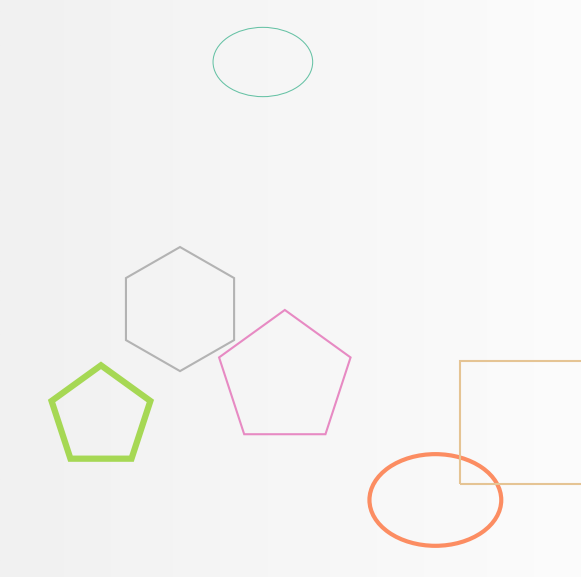[{"shape": "oval", "thickness": 0.5, "radius": 0.43, "center": [0.452, 0.892]}, {"shape": "oval", "thickness": 2, "radius": 0.57, "center": [0.749, 0.133]}, {"shape": "pentagon", "thickness": 1, "radius": 0.59, "center": [0.49, 0.343]}, {"shape": "pentagon", "thickness": 3, "radius": 0.45, "center": [0.174, 0.277]}, {"shape": "square", "thickness": 1, "radius": 0.53, "center": [0.898, 0.267]}, {"shape": "hexagon", "thickness": 1, "radius": 0.54, "center": [0.31, 0.464]}]